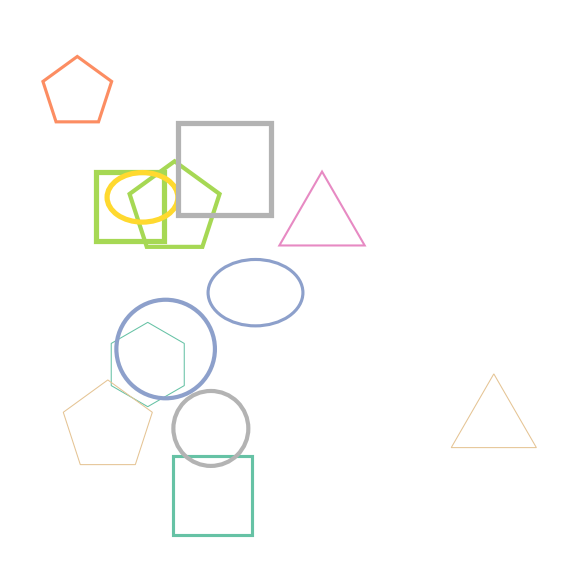[{"shape": "hexagon", "thickness": 0.5, "radius": 0.37, "center": [0.256, 0.368]}, {"shape": "square", "thickness": 1.5, "radius": 0.34, "center": [0.368, 0.141]}, {"shape": "pentagon", "thickness": 1.5, "radius": 0.31, "center": [0.134, 0.839]}, {"shape": "oval", "thickness": 1.5, "radius": 0.41, "center": [0.442, 0.492]}, {"shape": "circle", "thickness": 2, "radius": 0.43, "center": [0.287, 0.395]}, {"shape": "triangle", "thickness": 1, "radius": 0.43, "center": [0.558, 0.617]}, {"shape": "square", "thickness": 2.5, "radius": 0.3, "center": [0.225, 0.642]}, {"shape": "pentagon", "thickness": 2, "radius": 0.41, "center": [0.302, 0.638]}, {"shape": "oval", "thickness": 2.5, "radius": 0.31, "center": [0.247, 0.657]}, {"shape": "pentagon", "thickness": 0.5, "radius": 0.41, "center": [0.187, 0.26]}, {"shape": "triangle", "thickness": 0.5, "radius": 0.43, "center": [0.855, 0.267]}, {"shape": "circle", "thickness": 2, "radius": 0.32, "center": [0.365, 0.257]}, {"shape": "square", "thickness": 2.5, "radius": 0.4, "center": [0.389, 0.706]}]